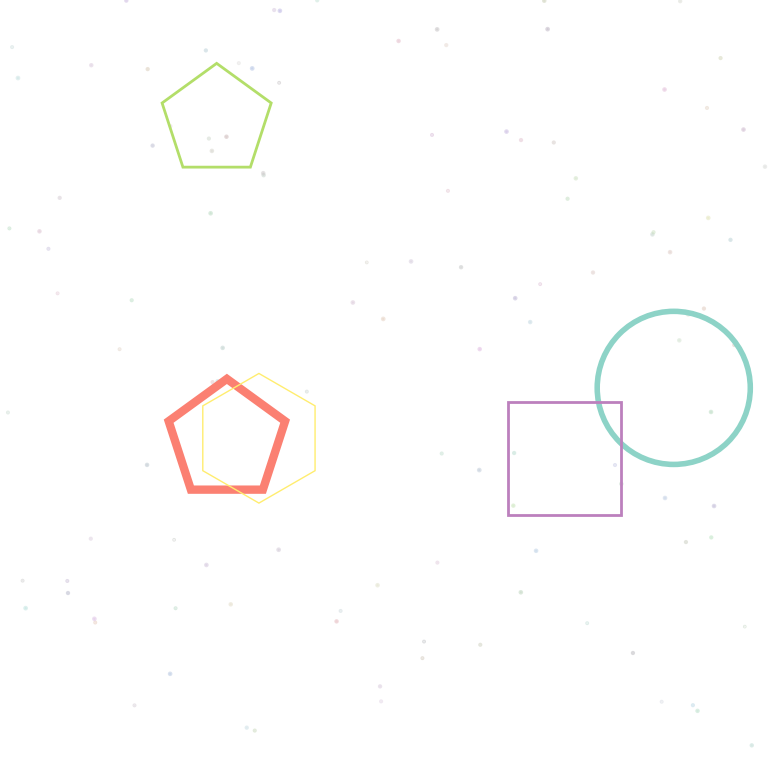[{"shape": "circle", "thickness": 2, "radius": 0.5, "center": [0.875, 0.496]}, {"shape": "pentagon", "thickness": 3, "radius": 0.4, "center": [0.295, 0.428]}, {"shape": "pentagon", "thickness": 1, "radius": 0.37, "center": [0.281, 0.843]}, {"shape": "square", "thickness": 1, "radius": 0.37, "center": [0.733, 0.405]}, {"shape": "hexagon", "thickness": 0.5, "radius": 0.42, "center": [0.336, 0.431]}]